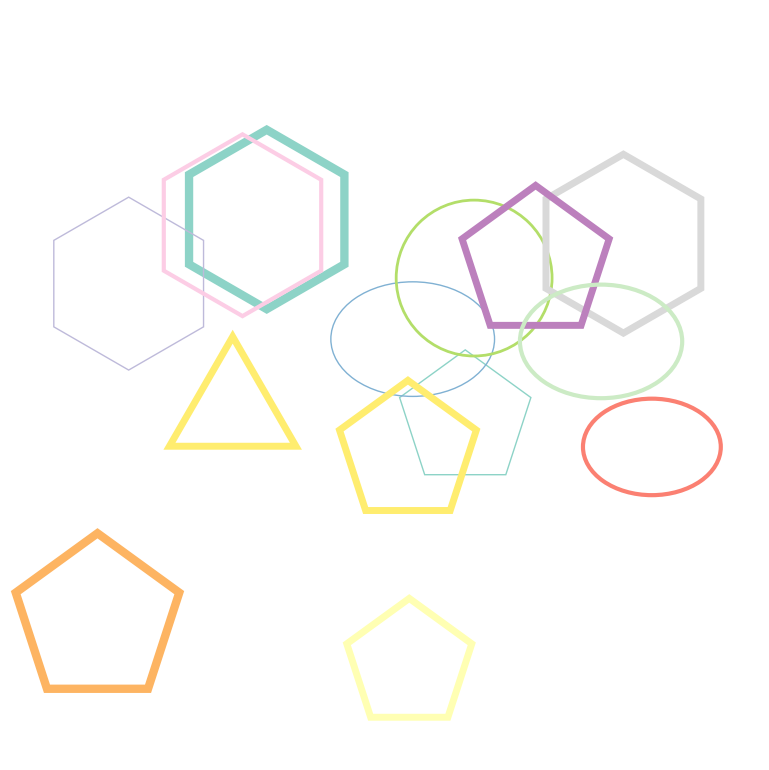[{"shape": "hexagon", "thickness": 3, "radius": 0.58, "center": [0.346, 0.715]}, {"shape": "pentagon", "thickness": 0.5, "radius": 0.45, "center": [0.604, 0.456]}, {"shape": "pentagon", "thickness": 2.5, "radius": 0.43, "center": [0.532, 0.138]}, {"shape": "hexagon", "thickness": 0.5, "radius": 0.56, "center": [0.167, 0.632]}, {"shape": "oval", "thickness": 1.5, "radius": 0.45, "center": [0.847, 0.42]}, {"shape": "oval", "thickness": 0.5, "radius": 0.53, "center": [0.536, 0.56]}, {"shape": "pentagon", "thickness": 3, "radius": 0.56, "center": [0.127, 0.196]}, {"shape": "circle", "thickness": 1, "radius": 0.51, "center": [0.616, 0.639]}, {"shape": "hexagon", "thickness": 1.5, "radius": 0.59, "center": [0.315, 0.707]}, {"shape": "hexagon", "thickness": 2.5, "radius": 0.58, "center": [0.81, 0.684]}, {"shape": "pentagon", "thickness": 2.5, "radius": 0.5, "center": [0.696, 0.659]}, {"shape": "oval", "thickness": 1.5, "radius": 0.53, "center": [0.781, 0.557]}, {"shape": "triangle", "thickness": 2.5, "radius": 0.47, "center": [0.302, 0.468]}, {"shape": "pentagon", "thickness": 2.5, "radius": 0.47, "center": [0.53, 0.413]}]